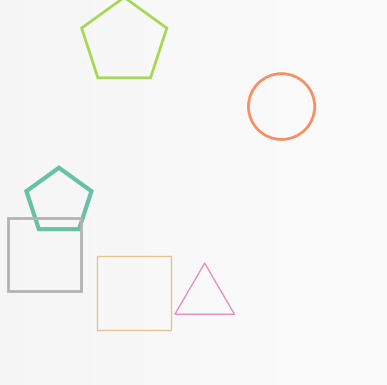[{"shape": "pentagon", "thickness": 3, "radius": 0.44, "center": [0.152, 0.476]}, {"shape": "circle", "thickness": 2, "radius": 0.43, "center": [0.727, 0.723]}, {"shape": "triangle", "thickness": 1, "radius": 0.44, "center": [0.528, 0.228]}, {"shape": "pentagon", "thickness": 2, "radius": 0.58, "center": [0.321, 0.891]}, {"shape": "square", "thickness": 1, "radius": 0.48, "center": [0.345, 0.238]}, {"shape": "square", "thickness": 2, "radius": 0.47, "center": [0.114, 0.339]}]